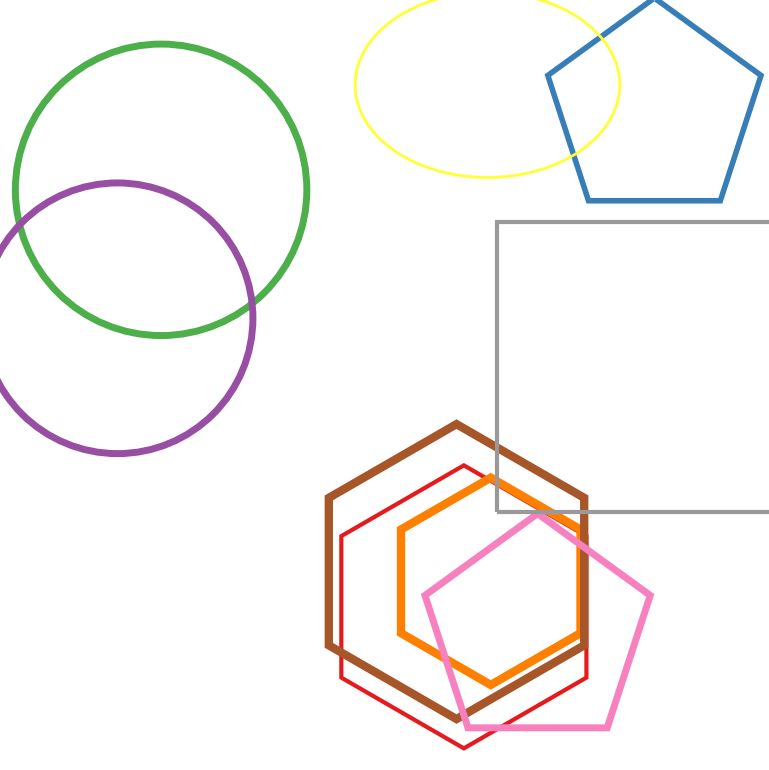[{"shape": "hexagon", "thickness": 1.5, "radius": 0.92, "center": [0.602, 0.212]}, {"shape": "pentagon", "thickness": 2, "radius": 0.73, "center": [0.85, 0.857]}, {"shape": "circle", "thickness": 2.5, "radius": 0.95, "center": [0.209, 0.753]}, {"shape": "circle", "thickness": 2.5, "radius": 0.88, "center": [0.153, 0.587]}, {"shape": "hexagon", "thickness": 3, "radius": 0.67, "center": [0.637, 0.245]}, {"shape": "oval", "thickness": 1, "radius": 0.86, "center": [0.633, 0.89]}, {"shape": "hexagon", "thickness": 3, "radius": 0.96, "center": [0.593, 0.258]}, {"shape": "pentagon", "thickness": 2.5, "radius": 0.77, "center": [0.698, 0.179]}, {"shape": "square", "thickness": 1.5, "radius": 0.94, "center": [0.834, 0.523]}]